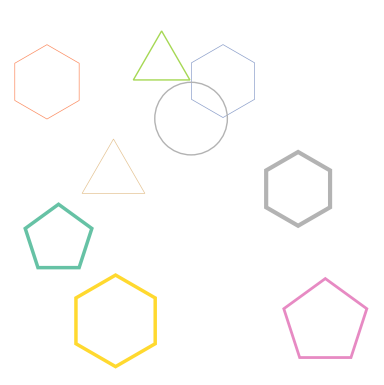[{"shape": "pentagon", "thickness": 2.5, "radius": 0.45, "center": [0.152, 0.378]}, {"shape": "hexagon", "thickness": 0.5, "radius": 0.48, "center": [0.122, 0.787]}, {"shape": "hexagon", "thickness": 0.5, "radius": 0.47, "center": [0.579, 0.789]}, {"shape": "pentagon", "thickness": 2, "radius": 0.57, "center": [0.845, 0.163]}, {"shape": "triangle", "thickness": 1, "radius": 0.42, "center": [0.42, 0.835]}, {"shape": "hexagon", "thickness": 2.5, "radius": 0.59, "center": [0.3, 0.167]}, {"shape": "triangle", "thickness": 0.5, "radius": 0.47, "center": [0.295, 0.545]}, {"shape": "circle", "thickness": 1, "radius": 0.47, "center": [0.496, 0.692]}, {"shape": "hexagon", "thickness": 3, "radius": 0.48, "center": [0.774, 0.509]}]